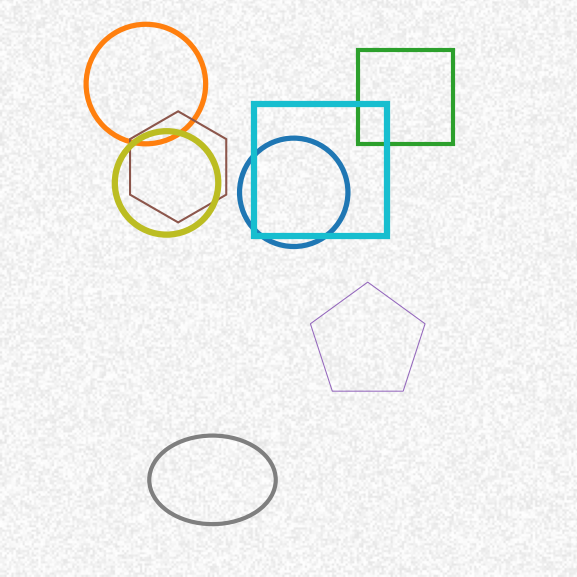[{"shape": "circle", "thickness": 2.5, "radius": 0.47, "center": [0.509, 0.666]}, {"shape": "circle", "thickness": 2.5, "radius": 0.52, "center": [0.253, 0.854]}, {"shape": "square", "thickness": 2, "radius": 0.41, "center": [0.702, 0.831]}, {"shape": "pentagon", "thickness": 0.5, "radius": 0.52, "center": [0.637, 0.406]}, {"shape": "hexagon", "thickness": 1, "radius": 0.48, "center": [0.308, 0.71]}, {"shape": "oval", "thickness": 2, "radius": 0.55, "center": [0.368, 0.168]}, {"shape": "circle", "thickness": 3, "radius": 0.45, "center": [0.288, 0.682]}, {"shape": "square", "thickness": 3, "radius": 0.58, "center": [0.555, 0.705]}]